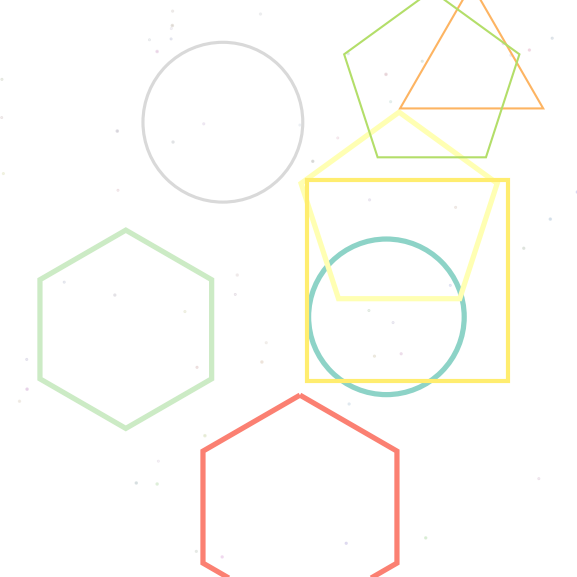[{"shape": "circle", "thickness": 2.5, "radius": 0.67, "center": [0.669, 0.451]}, {"shape": "pentagon", "thickness": 2.5, "radius": 0.89, "center": [0.691, 0.626]}, {"shape": "hexagon", "thickness": 2.5, "radius": 0.97, "center": [0.519, 0.121]}, {"shape": "triangle", "thickness": 1, "radius": 0.72, "center": [0.817, 0.883]}, {"shape": "pentagon", "thickness": 1, "radius": 0.8, "center": [0.748, 0.856]}, {"shape": "circle", "thickness": 1.5, "radius": 0.69, "center": [0.386, 0.788]}, {"shape": "hexagon", "thickness": 2.5, "radius": 0.86, "center": [0.218, 0.429]}, {"shape": "square", "thickness": 2, "radius": 0.87, "center": [0.706, 0.513]}]